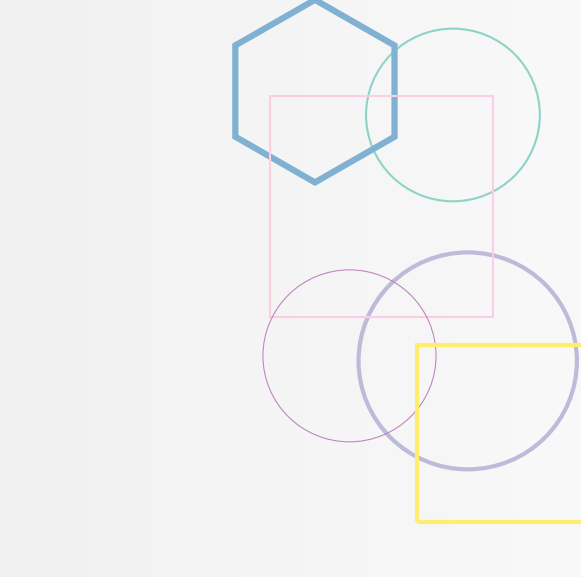[{"shape": "circle", "thickness": 1, "radius": 0.75, "center": [0.779, 0.8]}, {"shape": "circle", "thickness": 2, "radius": 0.94, "center": [0.805, 0.374]}, {"shape": "hexagon", "thickness": 3, "radius": 0.79, "center": [0.542, 0.841]}, {"shape": "square", "thickness": 1, "radius": 0.96, "center": [0.656, 0.641]}, {"shape": "circle", "thickness": 0.5, "radius": 0.74, "center": [0.601, 0.383]}, {"shape": "square", "thickness": 2, "radius": 0.77, "center": [0.87, 0.248]}]